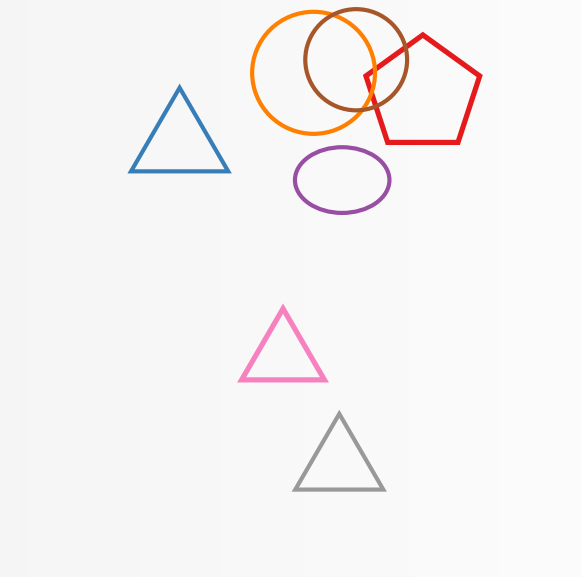[{"shape": "pentagon", "thickness": 2.5, "radius": 0.51, "center": [0.727, 0.836]}, {"shape": "triangle", "thickness": 2, "radius": 0.48, "center": [0.309, 0.751]}, {"shape": "oval", "thickness": 2, "radius": 0.41, "center": [0.589, 0.687]}, {"shape": "circle", "thickness": 2, "radius": 0.53, "center": [0.539, 0.873]}, {"shape": "circle", "thickness": 2, "radius": 0.44, "center": [0.613, 0.896]}, {"shape": "triangle", "thickness": 2.5, "radius": 0.41, "center": [0.487, 0.382]}, {"shape": "triangle", "thickness": 2, "radius": 0.44, "center": [0.584, 0.195]}]